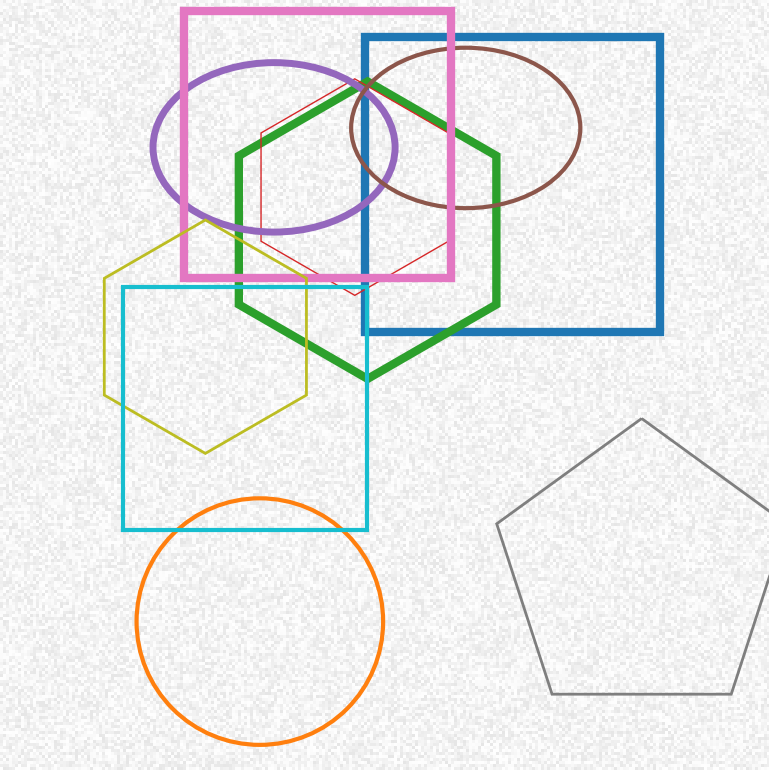[{"shape": "square", "thickness": 3, "radius": 0.96, "center": [0.665, 0.761]}, {"shape": "circle", "thickness": 1.5, "radius": 0.8, "center": [0.337, 0.193]}, {"shape": "hexagon", "thickness": 3, "radius": 0.97, "center": [0.477, 0.701]}, {"shape": "hexagon", "thickness": 0.5, "radius": 0.7, "center": [0.461, 0.757]}, {"shape": "oval", "thickness": 2.5, "radius": 0.79, "center": [0.356, 0.809]}, {"shape": "oval", "thickness": 1.5, "radius": 0.74, "center": [0.605, 0.834]}, {"shape": "square", "thickness": 3, "radius": 0.87, "center": [0.413, 0.812]}, {"shape": "pentagon", "thickness": 1, "radius": 0.99, "center": [0.833, 0.259]}, {"shape": "hexagon", "thickness": 1, "radius": 0.76, "center": [0.267, 0.563]}, {"shape": "square", "thickness": 1.5, "radius": 0.79, "center": [0.318, 0.47]}]